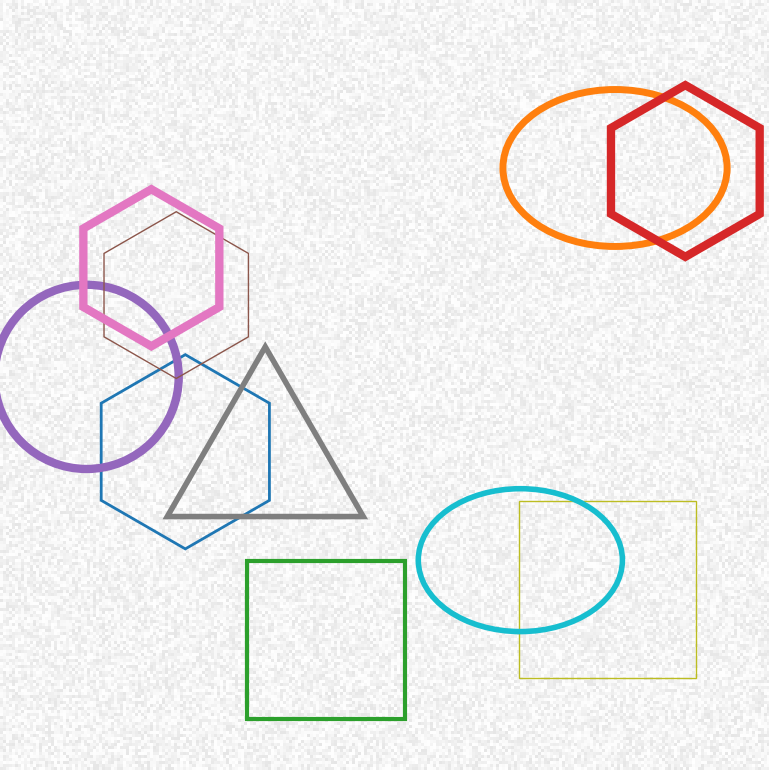[{"shape": "hexagon", "thickness": 1, "radius": 0.63, "center": [0.241, 0.413]}, {"shape": "oval", "thickness": 2.5, "radius": 0.73, "center": [0.799, 0.782]}, {"shape": "square", "thickness": 1.5, "radius": 0.51, "center": [0.423, 0.169]}, {"shape": "hexagon", "thickness": 3, "radius": 0.56, "center": [0.89, 0.778]}, {"shape": "circle", "thickness": 3, "radius": 0.6, "center": [0.112, 0.511]}, {"shape": "hexagon", "thickness": 0.5, "radius": 0.54, "center": [0.229, 0.617]}, {"shape": "hexagon", "thickness": 3, "radius": 0.51, "center": [0.197, 0.652]}, {"shape": "triangle", "thickness": 2, "radius": 0.73, "center": [0.345, 0.403]}, {"shape": "square", "thickness": 0.5, "radius": 0.57, "center": [0.789, 0.235]}, {"shape": "oval", "thickness": 2, "radius": 0.66, "center": [0.676, 0.273]}]